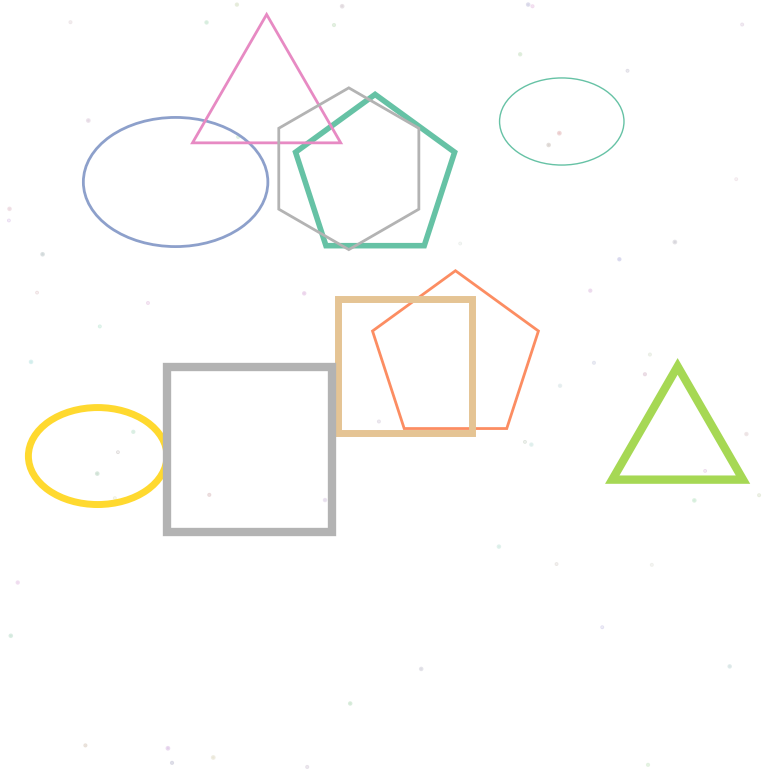[{"shape": "pentagon", "thickness": 2, "radius": 0.54, "center": [0.487, 0.769]}, {"shape": "oval", "thickness": 0.5, "radius": 0.4, "center": [0.73, 0.842]}, {"shape": "pentagon", "thickness": 1, "radius": 0.57, "center": [0.592, 0.535]}, {"shape": "oval", "thickness": 1, "radius": 0.6, "center": [0.228, 0.764]}, {"shape": "triangle", "thickness": 1, "radius": 0.56, "center": [0.346, 0.87]}, {"shape": "triangle", "thickness": 3, "radius": 0.49, "center": [0.88, 0.426]}, {"shape": "oval", "thickness": 2.5, "radius": 0.45, "center": [0.127, 0.408]}, {"shape": "square", "thickness": 2.5, "radius": 0.43, "center": [0.526, 0.525]}, {"shape": "square", "thickness": 3, "radius": 0.53, "center": [0.324, 0.416]}, {"shape": "hexagon", "thickness": 1, "radius": 0.53, "center": [0.453, 0.781]}]